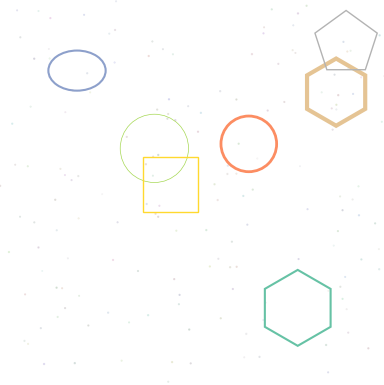[{"shape": "hexagon", "thickness": 1.5, "radius": 0.49, "center": [0.773, 0.2]}, {"shape": "circle", "thickness": 2, "radius": 0.36, "center": [0.646, 0.626]}, {"shape": "oval", "thickness": 1.5, "radius": 0.37, "center": [0.2, 0.817]}, {"shape": "circle", "thickness": 0.5, "radius": 0.44, "center": [0.401, 0.615]}, {"shape": "square", "thickness": 1, "radius": 0.35, "center": [0.442, 0.521]}, {"shape": "hexagon", "thickness": 3, "radius": 0.44, "center": [0.873, 0.761]}, {"shape": "pentagon", "thickness": 1, "radius": 0.43, "center": [0.899, 0.888]}]